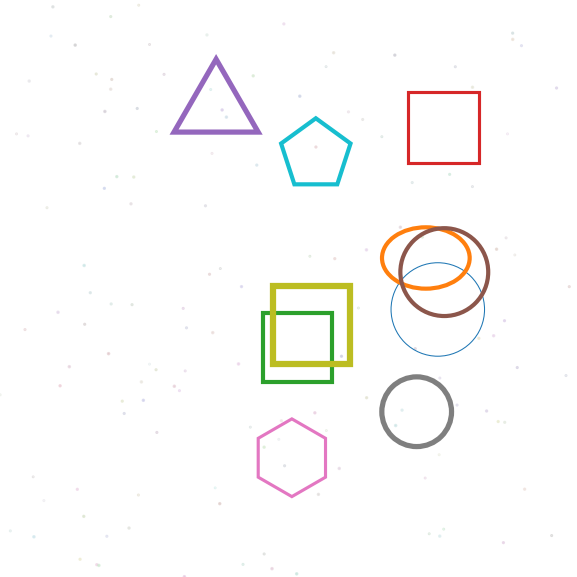[{"shape": "circle", "thickness": 0.5, "radius": 0.4, "center": [0.758, 0.463]}, {"shape": "oval", "thickness": 2, "radius": 0.38, "center": [0.737, 0.552]}, {"shape": "square", "thickness": 2, "radius": 0.3, "center": [0.515, 0.397]}, {"shape": "square", "thickness": 1.5, "radius": 0.31, "center": [0.768, 0.779]}, {"shape": "triangle", "thickness": 2.5, "radius": 0.42, "center": [0.374, 0.812]}, {"shape": "circle", "thickness": 2, "radius": 0.38, "center": [0.769, 0.528]}, {"shape": "hexagon", "thickness": 1.5, "radius": 0.34, "center": [0.505, 0.206]}, {"shape": "circle", "thickness": 2.5, "radius": 0.3, "center": [0.722, 0.286]}, {"shape": "square", "thickness": 3, "radius": 0.34, "center": [0.54, 0.436]}, {"shape": "pentagon", "thickness": 2, "radius": 0.32, "center": [0.547, 0.731]}]